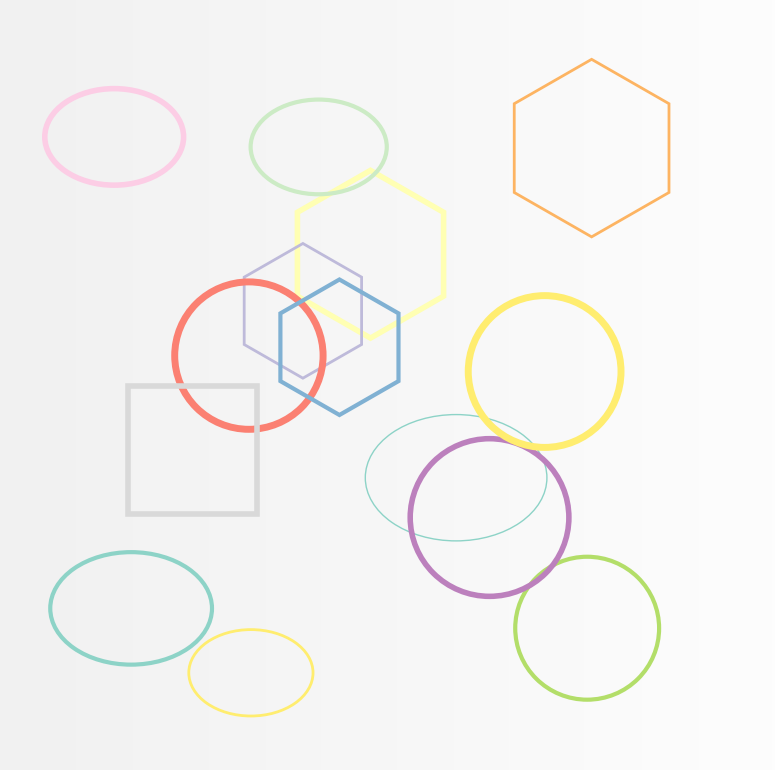[{"shape": "oval", "thickness": 0.5, "radius": 0.59, "center": [0.589, 0.38]}, {"shape": "oval", "thickness": 1.5, "radius": 0.52, "center": [0.169, 0.21]}, {"shape": "hexagon", "thickness": 2, "radius": 0.54, "center": [0.478, 0.67]}, {"shape": "hexagon", "thickness": 1, "radius": 0.44, "center": [0.391, 0.596]}, {"shape": "circle", "thickness": 2.5, "radius": 0.48, "center": [0.321, 0.538]}, {"shape": "hexagon", "thickness": 1.5, "radius": 0.44, "center": [0.438, 0.549]}, {"shape": "hexagon", "thickness": 1, "radius": 0.58, "center": [0.763, 0.808]}, {"shape": "circle", "thickness": 1.5, "radius": 0.46, "center": [0.758, 0.184]}, {"shape": "oval", "thickness": 2, "radius": 0.45, "center": [0.147, 0.822]}, {"shape": "square", "thickness": 2, "radius": 0.42, "center": [0.249, 0.416]}, {"shape": "circle", "thickness": 2, "radius": 0.51, "center": [0.632, 0.328]}, {"shape": "oval", "thickness": 1.5, "radius": 0.44, "center": [0.411, 0.809]}, {"shape": "circle", "thickness": 2.5, "radius": 0.49, "center": [0.703, 0.518]}, {"shape": "oval", "thickness": 1, "radius": 0.4, "center": [0.324, 0.126]}]